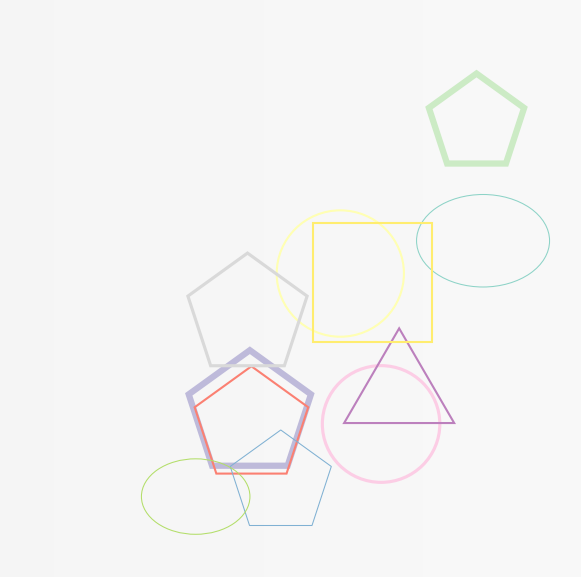[{"shape": "oval", "thickness": 0.5, "radius": 0.57, "center": [0.831, 0.582]}, {"shape": "circle", "thickness": 1, "radius": 0.55, "center": [0.585, 0.525]}, {"shape": "pentagon", "thickness": 3, "radius": 0.55, "center": [0.43, 0.282]}, {"shape": "pentagon", "thickness": 1, "radius": 0.51, "center": [0.433, 0.262]}, {"shape": "pentagon", "thickness": 0.5, "radius": 0.46, "center": [0.483, 0.163]}, {"shape": "oval", "thickness": 0.5, "radius": 0.47, "center": [0.337, 0.139]}, {"shape": "circle", "thickness": 1.5, "radius": 0.51, "center": [0.656, 0.265]}, {"shape": "pentagon", "thickness": 1.5, "radius": 0.54, "center": [0.426, 0.453]}, {"shape": "triangle", "thickness": 1, "radius": 0.55, "center": [0.687, 0.321]}, {"shape": "pentagon", "thickness": 3, "radius": 0.43, "center": [0.82, 0.786]}, {"shape": "square", "thickness": 1, "radius": 0.51, "center": [0.641, 0.51]}]